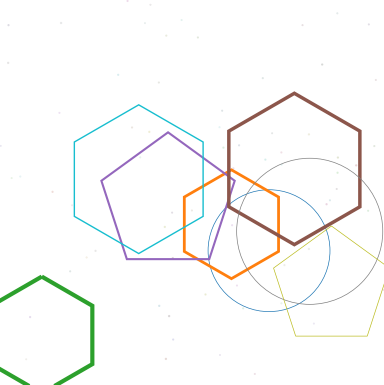[{"shape": "circle", "thickness": 0.5, "radius": 0.79, "center": [0.699, 0.349]}, {"shape": "hexagon", "thickness": 2, "radius": 0.71, "center": [0.601, 0.418]}, {"shape": "hexagon", "thickness": 3, "radius": 0.76, "center": [0.109, 0.13]}, {"shape": "pentagon", "thickness": 1.5, "radius": 0.91, "center": [0.436, 0.474]}, {"shape": "hexagon", "thickness": 2.5, "radius": 0.98, "center": [0.765, 0.561]}, {"shape": "circle", "thickness": 0.5, "radius": 0.95, "center": [0.804, 0.399]}, {"shape": "pentagon", "thickness": 0.5, "radius": 0.79, "center": [0.861, 0.255]}, {"shape": "hexagon", "thickness": 1, "radius": 0.97, "center": [0.36, 0.535]}]